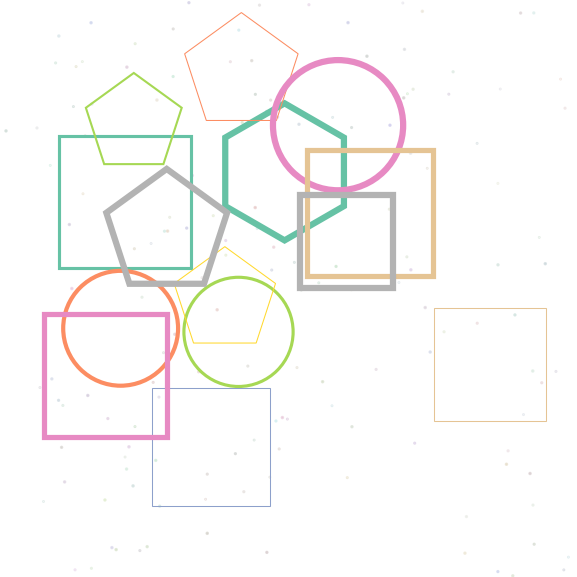[{"shape": "hexagon", "thickness": 3, "radius": 0.59, "center": [0.493, 0.702]}, {"shape": "square", "thickness": 1.5, "radius": 0.57, "center": [0.217, 0.649]}, {"shape": "pentagon", "thickness": 0.5, "radius": 0.52, "center": [0.418, 0.874]}, {"shape": "circle", "thickness": 2, "radius": 0.5, "center": [0.209, 0.431]}, {"shape": "square", "thickness": 0.5, "radius": 0.51, "center": [0.366, 0.224]}, {"shape": "square", "thickness": 2.5, "radius": 0.53, "center": [0.183, 0.349]}, {"shape": "circle", "thickness": 3, "radius": 0.56, "center": [0.585, 0.782]}, {"shape": "circle", "thickness": 1.5, "radius": 0.47, "center": [0.413, 0.424]}, {"shape": "pentagon", "thickness": 1, "radius": 0.44, "center": [0.232, 0.786]}, {"shape": "pentagon", "thickness": 0.5, "radius": 0.46, "center": [0.389, 0.48]}, {"shape": "square", "thickness": 0.5, "radius": 0.49, "center": [0.849, 0.368]}, {"shape": "square", "thickness": 2.5, "radius": 0.55, "center": [0.641, 0.63]}, {"shape": "square", "thickness": 3, "radius": 0.4, "center": [0.599, 0.581]}, {"shape": "pentagon", "thickness": 3, "radius": 0.55, "center": [0.289, 0.597]}]